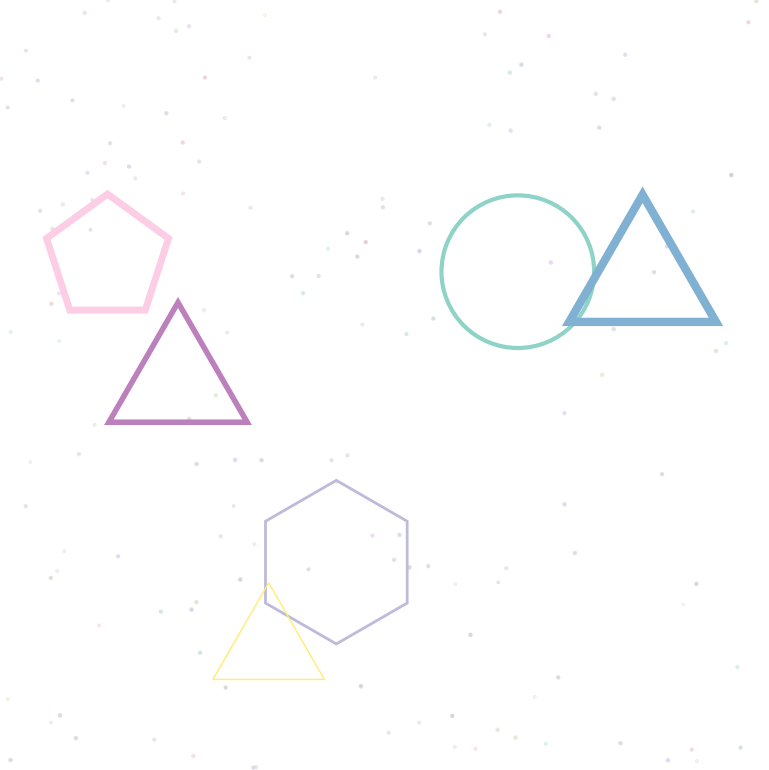[{"shape": "circle", "thickness": 1.5, "radius": 0.5, "center": [0.672, 0.647]}, {"shape": "hexagon", "thickness": 1, "radius": 0.53, "center": [0.437, 0.27]}, {"shape": "triangle", "thickness": 3, "radius": 0.55, "center": [0.835, 0.637]}, {"shape": "pentagon", "thickness": 2.5, "radius": 0.42, "center": [0.14, 0.665]}, {"shape": "triangle", "thickness": 2, "radius": 0.52, "center": [0.231, 0.503]}, {"shape": "triangle", "thickness": 0.5, "radius": 0.42, "center": [0.349, 0.159]}]